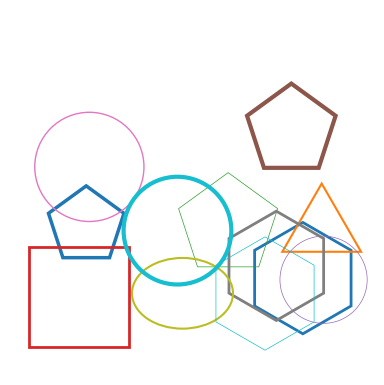[{"shape": "hexagon", "thickness": 2, "radius": 0.72, "center": [0.787, 0.278]}, {"shape": "pentagon", "thickness": 2.5, "radius": 0.52, "center": [0.224, 0.414]}, {"shape": "triangle", "thickness": 1.5, "radius": 0.59, "center": [0.836, 0.405]}, {"shape": "pentagon", "thickness": 0.5, "radius": 0.68, "center": [0.593, 0.416]}, {"shape": "square", "thickness": 2, "radius": 0.65, "center": [0.206, 0.229]}, {"shape": "circle", "thickness": 0.5, "radius": 0.57, "center": [0.84, 0.273]}, {"shape": "pentagon", "thickness": 3, "radius": 0.6, "center": [0.757, 0.662]}, {"shape": "circle", "thickness": 1, "radius": 0.71, "center": [0.232, 0.567]}, {"shape": "hexagon", "thickness": 2, "radius": 0.71, "center": [0.718, 0.31]}, {"shape": "oval", "thickness": 1.5, "radius": 0.66, "center": [0.474, 0.238]}, {"shape": "circle", "thickness": 3, "radius": 0.7, "center": [0.461, 0.401]}, {"shape": "hexagon", "thickness": 0.5, "radius": 0.74, "center": [0.688, 0.238]}]